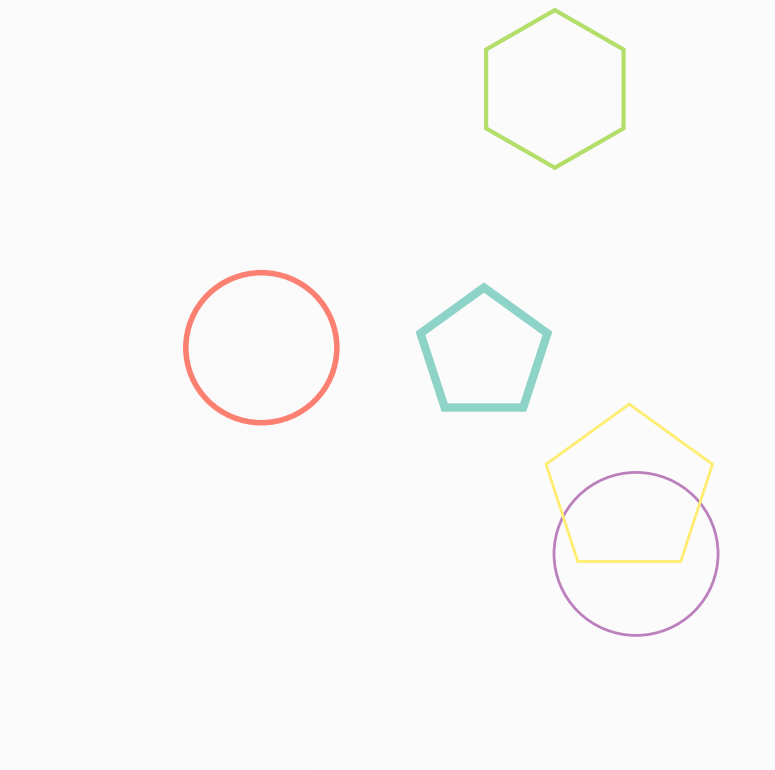[{"shape": "pentagon", "thickness": 3, "radius": 0.43, "center": [0.624, 0.54]}, {"shape": "circle", "thickness": 2, "radius": 0.49, "center": [0.337, 0.548]}, {"shape": "hexagon", "thickness": 1.5, "radius": 0.51, "center": [0.716, 0.884]}, {"shape": "circle", "thickness": 1, "radius": 0.53, "center": [0.821, 0.281]}, {"shape": "pentagon", "thickness": 1, "radius": 0.56, "center": [0.812, 0.362]}]